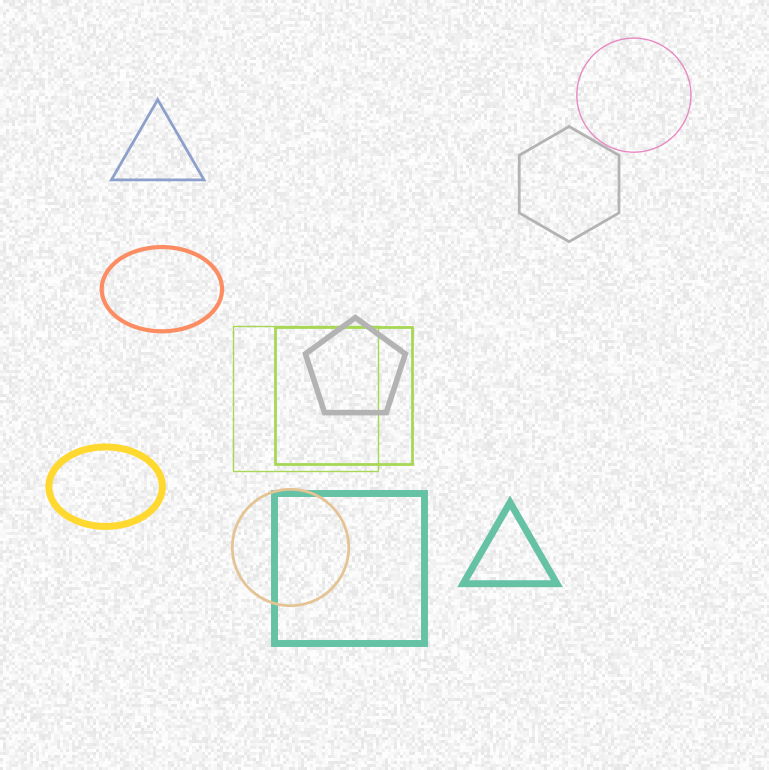[{"shape": "triangle", "thickness": 2.5, "radius": 0.35, "center": [0.662, 0.277]}, {"shape": "square", "thickness": 2.5, "radius": 0.49, "center": [0.454, 0.262]}, {"shape": "oval", "thickness": 1.5, "radius": 0.39, "center": [0.21, 0.624]}, {"shape": "triangle", "thickness": 1, "radius": 0.35, "center": [0.205, 0.801]}, {"shape": "circle", "thickness": 0.5, "radius": 0.37, "center": [0.823, 0.876]}, {"shape": "square", "thickness": 1, "radius": 0.44, "center": [0.446, 0.487]}, {"shape": "square", "thickness": 0.5, "radius": 0.47, "center": [0.397, 0.483]}, {"shape": "oval", "thickness": 2.5, "radius": 0.37, "center": [0.137, 0.368]}, {"shape": "circle", "thickness": 1, "radius": 0.38, "center": [0.377, 0.289]}, {"shape": "pentagon", "thickness": 2, "radius": 0.34, "center": [0.462, 0.519]}, {"shape": "hexagon", "thickness": 1, "radius": 0.37, "center": [0.739, 0.761]}]